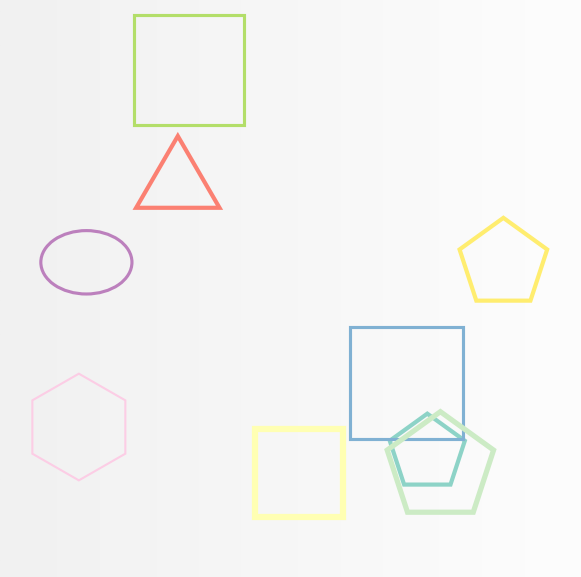[{"shape": "pentagon", "thickness": 2, "radius": 0.34, "center": [0.735, 0.215]}, {"shape": "square", "thickness": 3, "radius": 0.38, "center": [0.514, 0.18]}, {"shape": "triangle", "thickness": 2, "radius": 0.41, "center": [0.306, 0.681]}, {"shape": "square", "thickness": 1.5, "radius": 0.49, "center": [0.7, 0.335]}, {"shape": "square", "thickness": 1.5, "radius": 0.47, "center": [0.324, 0.878]}, {"shape": "hexagon", "thickness": 1, "radius": 0.46, "center": [0.136, 0.26]}, {"shape": "oval", "thickness": 1.5, "radius": 0.39, "center": [0.149, 0.545]}, {"shape": "pentagon", "thickness": 2.5, "radius": 0.48, "center": [0.758, 0.19]}, {"shape": "pentagon", "thickness": 2, "radius": 0.4, "center": [0.866, 0.543]}]